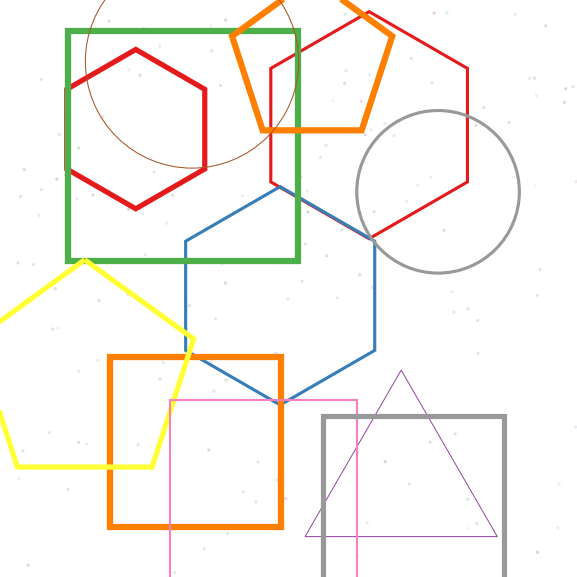[{"shape": "hexagon", "thickness": 1.5, "radius": 0.98, "center": [0.639, 0.782]}, {"shape": "hexagon", "thickness": 2.5, "radius": 0.69, "center": [0.235, 0.776]}, {"shape": "hexagon", "thickness": 1.5, "radius": 0.95, "center": [0.485, 0.487]}, {"shape": "square", "thickness": 3, "radius": 0.99, "center": [0.317, 0.746]}, {"shape": "triangle", "thickness": 0.5, "radius": 0.96, "center": [0.695, 0.166]}, {"shape": "pentagon", "thickness": 3, "radius": 0.73, "center": [0.541, 0.891]}, {"shape": "square", "thickness": 3, "radius": 0.74, "center": [0.338, 0.234]}, {"shape": "pentagon", "thickness": 2.5, "radius": 0.99, "center": [0.147, 0.351]}, {"shape": "circle", "thickness": 0.5, "radius": 0.92, "center": [0.333, 0.893]}, {"shape": "square", "thickness": 1, "radius": 0.81, "center": [0.456, 0.145]}, {"shape": "circle", "thickness": 1.5, "radius": 0.7, "center": [0.759, 0.667]}, {"shape": "square", "thickness": 2.5, "radius": 0.78, "center": [0.717, 0.123]}]